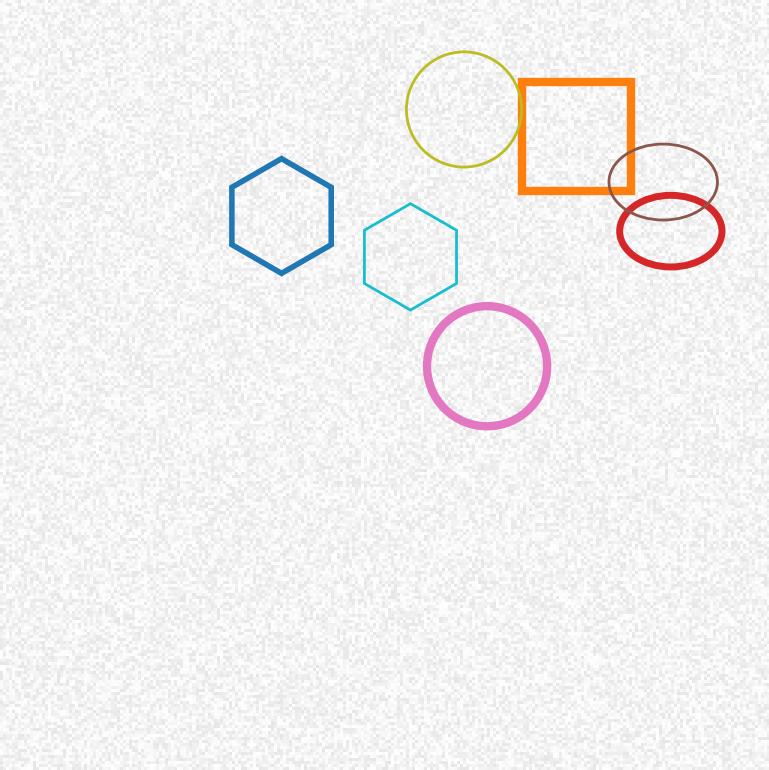[{"shape": "hexagon", "thickness": 2, "radius": 0.37, "center": [0.366, 0.719]}, {"shape": "square", "thickness": 3, "radius": 0.36, "center": [0.749, 0.823]}, {"shape": "oval", "thickness": 2.5, "radius": 0.33, "center": [0.871, 0.7]}, {"shape": "oval", "thickness": 1, "radius": 0.35, "center": [0.861, 0.764]}, {"shape": "circle", "thickness": 3, "radius": 0.39, "center": [0.633, 0.524]}, {"shape": "circle", "thickness": 1, "radius": 0.37, "center": [0.603, 0.858]}, {"shape": "hexagon", "thickness": 1, "radius": 0.35, "center": [0.533, 0.666]}]